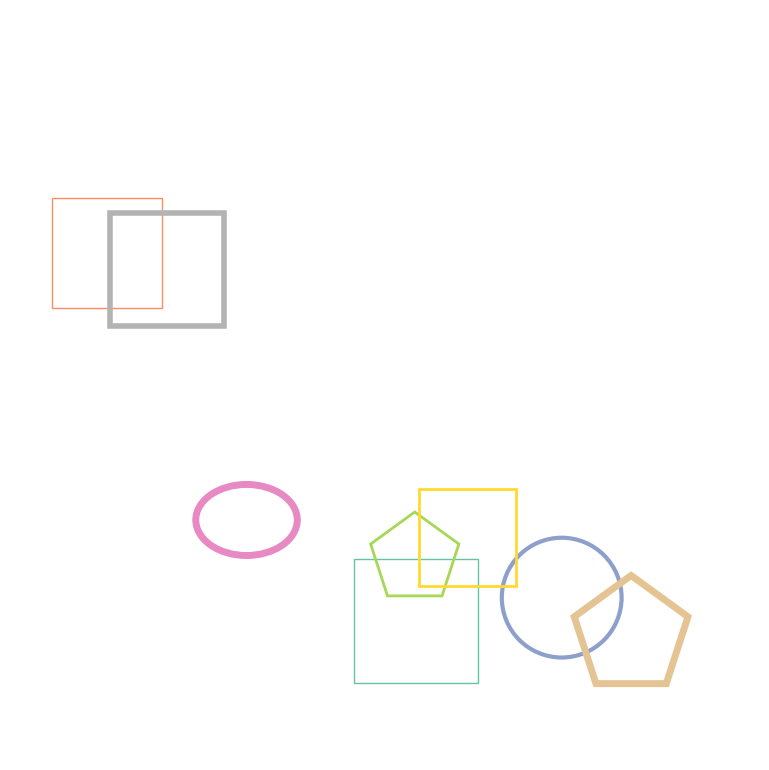[{"shape": "square", "thickness": 0.5, "radius": 0.4, "center": [0.541, 0.193]}, {"shape": "square", "thickness": 0.5, "radius": 0.36, "center": [0.139, 0.671]}, {"shape": "circle", "thickness": 1.5, "radius": 0.39, "center": [0.729, 0.224]}, {"shape": "oval", "thickness": 2.5, "radius": 0.33, "center": [0.32, 0.325]}, {"shape": "pentagon", "thickness": 1, "radius": 0.3, "center": [0.539, 0.275]}, {"shape": "square", "thickness": 1, "radius": 0.31, "center": [0.607, 0.302]}, {"shape": "pentagon", "thickness": 2.5, "radius": 0.39, "center": [0.82, 0.175]}, {"shape": "square", "thickness": 2, "radius": 0.37, "center": [0.217, 0.65]}]